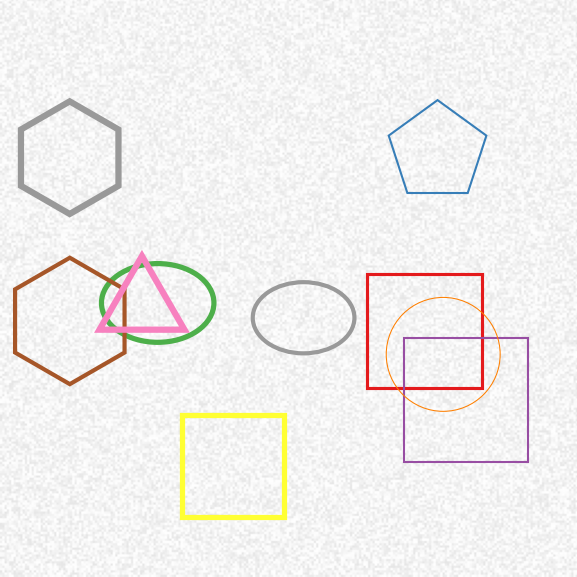[{"shape": "square", "thickness": 1.5, "radius": 0.5, "center": [0.735, 0.426]}, {"shape": "pentagon", "thickness": 1, "radius": 0.44, "center": [0.758, 0.737]}, {"shape": "oval", "thickness": 2.5, "radius": 0.49, "center": [0.273, 0.475]}, {"shape": "square", "thickness": 1, "radius": 0.54, "center": [0.807, 0.306]}, {"shape": "circle", "thickness": 0.5, "radius": 0.49, "center": [0.767, 0.385]}, {"shape": "square", "thickness": 2.5, "radius": 0.44, "center": [0.403, 0.192]}, {"shape": "hexagon", "thickness": 2, "radius": 0.55, "center": [0.121, 0.443]}, {"shape": "triangle", "thickness": 3, "radius": 0.42, "center": [0.246, 0.471]}, {"shape": "hexagon", "thickness": 3, "radius": 0.49, "center": [0.121, 0.726]}, {"shape": "oval", "thickness": 2, "radius": 0.44, "center": [0.526, 0.449]}]